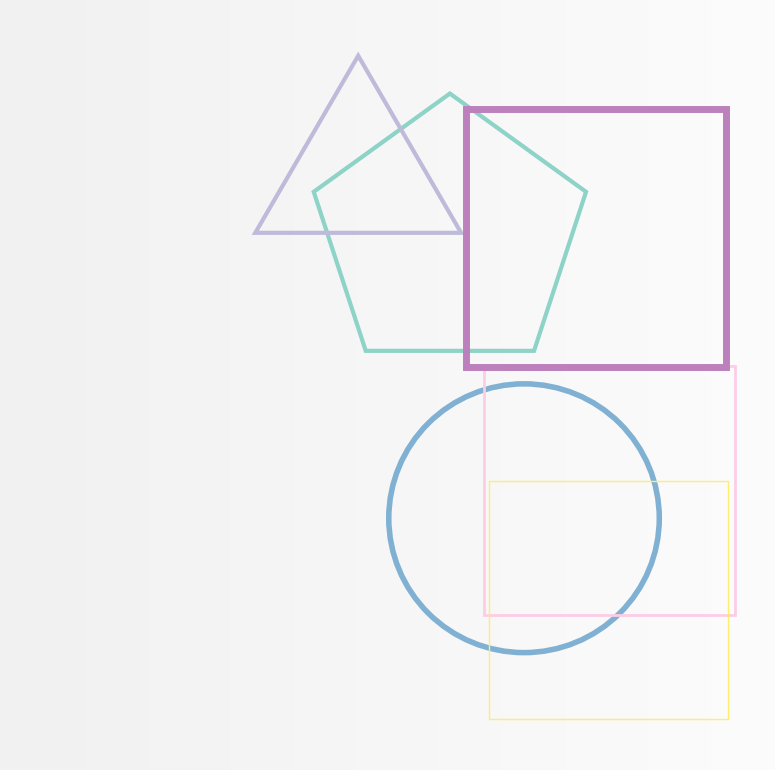[{"shape": "pentagon", "thickness": 1.5, "radius": 0.92, "center": [0.58, 0.694]}, {"shape": "triangle", "thickness": 1.5, "radius": 0.77, "center": [0.462, 0.774]}, {"shape": "circle", "thickness": 2, "radius": 0.87, "center": [0.676, 0.327]}, {"shape": "square", "thickness": 1, "radius": 0.81, "center": [0.786, 0.363]}, {"shape": "square", "thickness": 2.5, "radius": 0.84, "center": [0.769, 0.691]}, {"shape": "square", "thickness": 0.5, "radius": 0.77, "center": [0.785, 0.221]}]